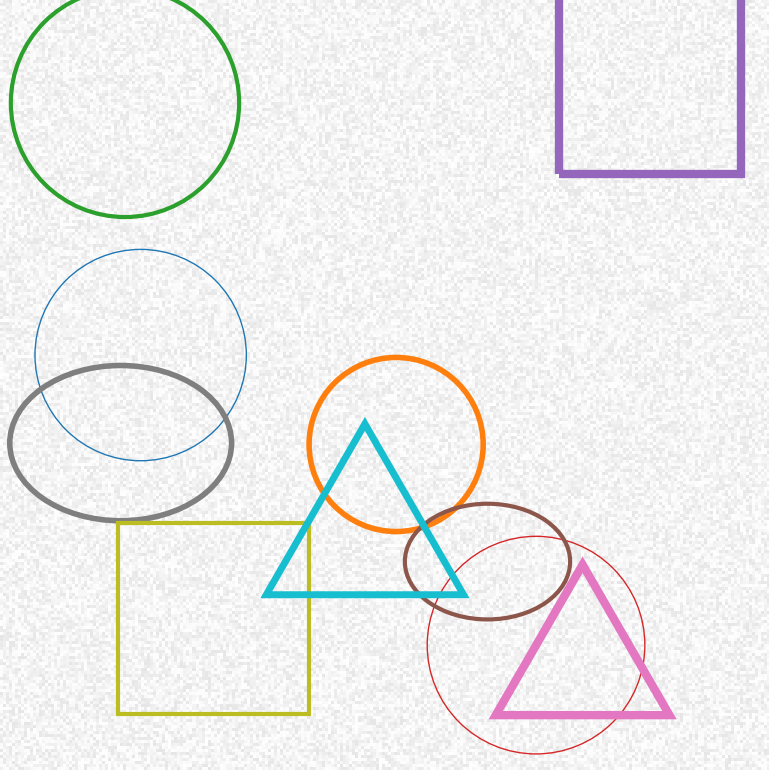[{"shape": "circle", "thickness": 0.5, "radius": 0.69, "center": [0.183, 0.539]}, {"shape": "circle", "thickness": 2, "radius": 0.57, "center": [0.514, 0.423]}, {"shape": "circle", "thickness": 1.5, "radius": 0.74, "center": [0.162, 0.866]}, {"shape": "circle", "thickness": 0.5, "radius": 0.71, "center": [0.696, 0.162]}, {"shape": "square", "thickness": 3, "radius": 0.59, "center": [0.844, 0.892]}, {"shape": "oval", "thickness": 1.5, "radius": 0.54, "center": [0.633, 0.271]}, {"shape": "triangle", "thickness": 3, "radius": 0.65, "center": [0.757, 0.136]}, {"shape": "oval", "thickness": 2, "radius": 0.72, "center": [0.157, 0.425]}, {"shape": "square", "thickness": 1.5, "radius": 0.62, "center": [0.277, 0.197]}, {"shape": "triangle", "thickness": 2.5, "radius": 0.74, "center": [0.474, 0.302]}]